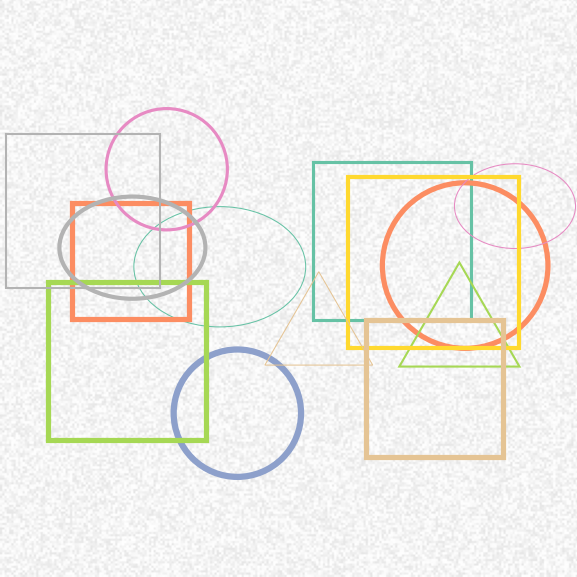[{"shape": "oval", "thickness": 0.5, "radius": 0.74, "center": [0.381, 0.537]}, {"shape": "square", "thickness": 1.5, "radius": 0.69, "center": [0.679, 0.582]}, {"shape": "circle", "thickness": 2.5, "radius": 0.72, "center": [0.805, 0.539]}, {"shape": "square", "thickness": 2.5, "radius": 0.5, "center": [0.226, 0.548]}, {"shape": "circle", "thickness": 3, "radius": 0.55, "center": [0.411, 0.284]}, {"shape": "circle", "thickness": 1.5, "radius": 0.53, "center": [0.289, 0.706]}, {"shape": "oval", "thickness": 0.5, "radius": 0.52, "center": [0.892, 0.642]}, {"shape": "triangle", "thickness": 1, "radius": 0.6, "center": [0.795, 0.424]}, {"shape": "square", "thickness": 2.5, "radius": 0.68, "center": [0.22, 0.374]}, {"shape": "square", "thickness": 2, "radius": 0.74, "center": [0.751, 0.544]}, {"shape": "triangle", "thickness": 0.5, "radius": 0.54, "center": [0.552, 0.421]}, {"shape": "square", "thickness": 2.5, "radius": 0.59, "center": [0.752, 0.326]}, {"shape": "square", "thickness": 1, "radius": 0.67, "center": [0.144, 0.634]}, {"shape": "oval", "thickness": 2, "radius": 0.63, "center": [0.229, 0.57]}]